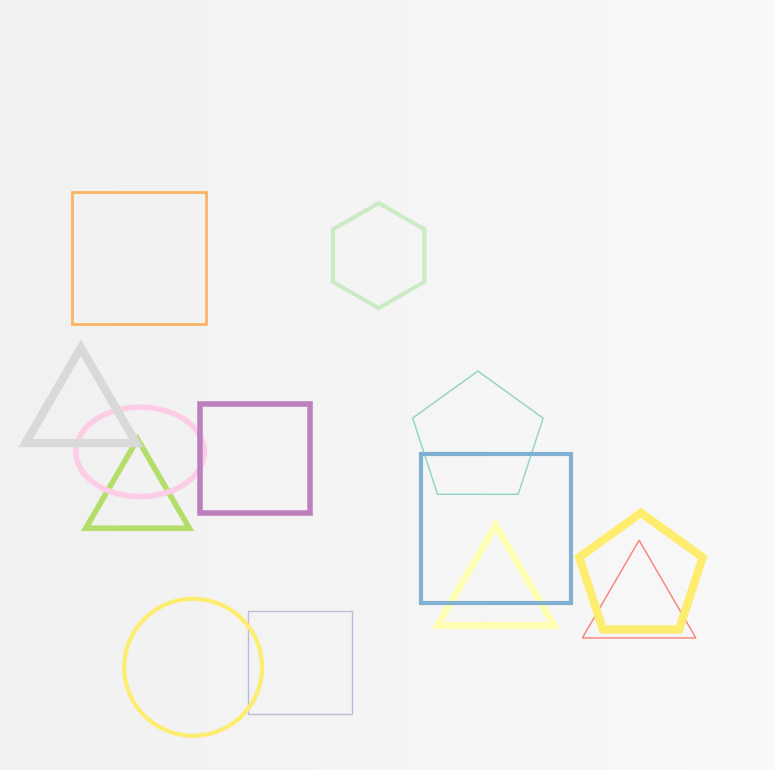[{"shape": "pentagon", "thickness": 0.5, "radius": 0.44, "center": [0.617, 0.43]}, {"shape": "triangle", "thickness": 2.5, "radius": 0.43, "center": [0.64, 0.231]}, {"shape": "square", "thickness": 0.5, "radius": 0.33, "center": [0.387, 0.139]}, {"shape": "triangle", "thickness": 0.5, "radius": 0.42, "center": [0.825, 0.214]}, {"shape": "square", "thickness": 1.5, "radius": 0.48, "center": [0.64, 0.314]}, {"shape": "square", "thickness": 1, "radius": 0.43, "center": [0.179, 0.665]}, {"shape": "triangle", "thickness": 2, "radius": 0.39, "center": [0.178, 0.353]}, {"shape": "oval", "thickness": 2, "radius": 0.41, "center": [0.181, 0.413]}, {"shape": "triangle", "thickness": 3, "radius": 0.41, "center": [0.104, 0.466]}, {"shape": "square", "thickness": 2, "radius": 0.36, "center": [0.329, 0.405]}, {"shape": "hexagon", "thickness": 1.5, "radius": 0.34, "center": [0.489, 0.668]}, {"shape": "pentagon", "thickness": 3, "radius": 0.42, "center": [0.827, 0.25]}, {"shape": "circle", "thickness": 1.5, "radius": 0.44, "center": [0.249, 0.133]}]